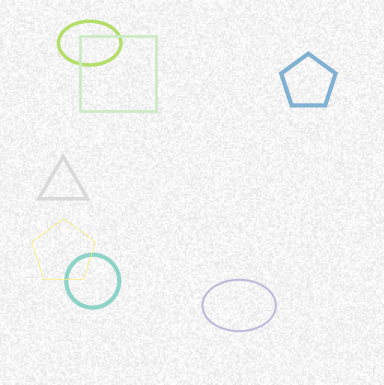[{"shape": "circle", "thickness": 3, "radius": 0.34, "center": [0.241, 0.27]}, {"shape": "oval", "thickness": 1.5, "radius": 0.48, "center": [0.621, 0.207]}, {"shape": "pentagon", "thickness": 3, "radius": 0.37, "center": [0.801, 0.786]}, {"shape": "oval", "thickness": 2.5, "radius": 0.41, "center": [0.233, 0.888]}, {"shape": "triangle", "thickness": 2.5, "radius": 0.37, "center": [0.164, 0.52]}, {"shape": "square", "thickness": 2, "radius": 0.49, "center": [0.306, 0.809]}, {"shape": "pentagon", "thickness": 0.5, "radius": 0.43, "center": [0.166, 0.345]}]